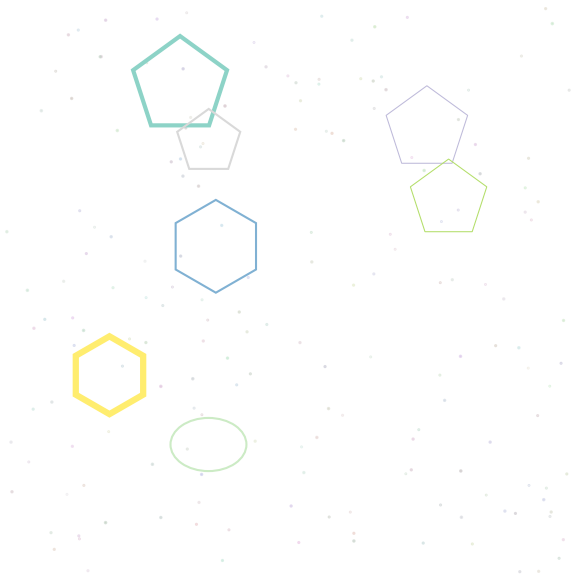[{"shape": "pentagon", "thickness": 2, "radius": 0.43, "center": [0.312, 0.851]}, {"shape": "pentagon", "thickness": 0.5, "radius": 0.37, "center": [0.739, 0.776]}, {"shape": "hexagon", "thickness": 1, "radius": 0.4, "center": [0.374, 0.573]}, {"shape": "pentagon", "thickness": 0.5, "radius": 0.35, "center": [0.777, 0.654]}, {"shape": "pentagon", "thickness": 1, "radius": 0.29, "center": [0.361, 0.753]}, {"shape": "oval", "thickness": 1, "radius": 0.33, "center": [0.361, 0.229]}, {"shape": "hexagon", "thickness": 3, "radius": 0.34, "center": [0.19, 0.349]}]